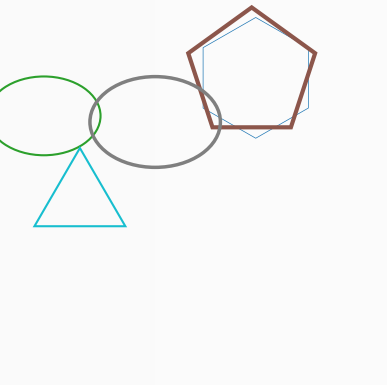[{"shape": "hexagon", "thickness": 0.5, "radius": 0.78, "center": [0.66, 0.798]}, {"shape": "oval", "thickness": 1.5, "radius": 0.73, "center": [0.113, 0.699]}, {"shape": "pentagon", "thickness": 3, "radius": 0.86, "center": [0.65, 0.809]}, {"shape": "oval", "thickness": 2.5, "radius": 0.84, "center": [0.4, 0.683]}, {"shape": "triangle", "thickness": 1.5, "radius": 0.68, "center": [0.206, 0.48]}]